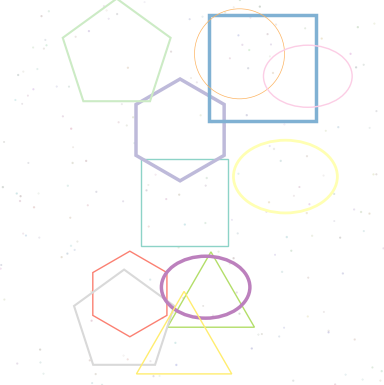[{"shape": "square", "thickness": 1, "radius": 0.56, "center": [0.479, 0.475]}, {"shape": "oval", "thickness": 2, "radius": 0.67, "center": [0.741, 0.541]}, {"shape": "hexagon", "thickness": 2.5, "radius": 0.66, "center": [0.468, 0.663]}, {"shape": "hexagon", "thickness": 1, "radius": 0.56, "center": [0.337, 0.236]}, {"shape": "square", "thickness": 2.5, "radius": 0.69, "center": [0.682, 0.823]}, {"shape": "circle", "thickness": 0.5, "radius": 0.58, "center": [0.622, 0.86]}, {"shape": "triangle", "thickness": 1, "radius": 0.65, "center": [0.548, 0.215]}, {"shape": "oval", "thickness": 1, "radius": 0.58, "center": [0.8, 0.802]}, {"shape": "pentagon", "thickness": 1.5, "radius": 0.68, "center": [0.322, 0.163]}, {"shape": "oval", "thickness": 2.5, "radius": 0.57, "center": [0.534, 0.254]}, {"shape": "pentagon", "thickness": 1.5, "radius": 0.74, "center": [0.303, 0.856]}, {"shape": "triangle", "thickness": 1, "radius": 0.71, "center": [0.478, 0.1]}]